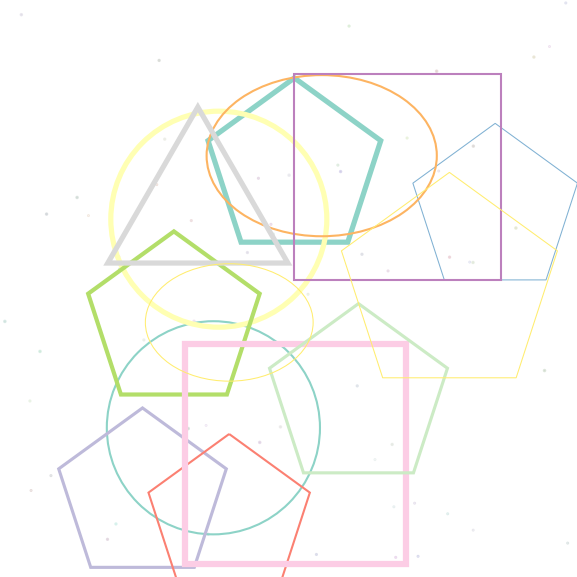[{"shape": "pentagon", "thickness": 2.5, "radius": 0.79, "center": [0.51, 0.707]}, {"shape": "circle", "thickness": 1, "radius": 0.92, "center": [0.37, 0.258]}, {"shape": "circle", "thickness": 2.5, "radius": 0.94, "center": [0.379, 0.62]}, {"shape": "pentagon", "thickness": 1.5, "radius": 0.76, "center": [0.247, 0.14]}, {"shape": "pentagon", "thickness": 1, "radius": 0.73, "center": [0.397, 0.101]}, {"shape": "pentagon", "thickness": 0.5, "radius": 0.75, "center": [0.857, 0.636]}, {"shape": "oval", "thickness": 1, "radius": 1.0, "center": [0.557, 0.73]}, {"shape": "pentagon", "thickness": 2, "radius": 0.78, "center": [0.301, 0.442]}, {"shape": "square", "thickness": 3, "radius": 0.96, "center": [0.512, 0.213]}, {"shape": "triangle", "thickness": 2.5, "radius": 0.9, "center": [0.343, 0.634]}, {"shape": "square", "thickness": 1, "radius": 0.9, "center": [0.689, 0.693]}, {"shape": "pentagon", "thickness": 1.5, "radius": 0.81, "center": [0.621, 0.311]}, {"shape": "pentagon", "thickness": 0.5, "radius": 0.98, "center": [0.778, 0.504]}, {"shape": "oval", "thickness": 0.5, "radius": 0.73, "center": [0.397, 0.441]}]